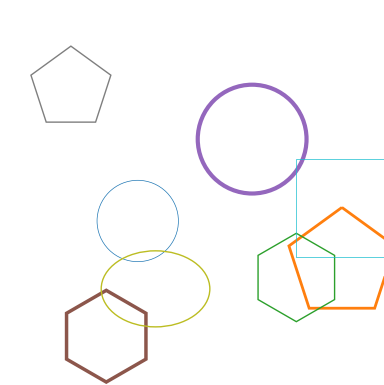[{"shape": "circle", "thickness": 0.5, "radius": 0.53, "center": [0.358, 0.426]}, {"shape": "pentagon", "thickness": 2, "radius": 0.72, "center": [0.888, 0.316]}, {"shape": "hexagon", "thickness": 1, "radius": 0.57, "center": [0.77, 0.279]}, {"shape": "circle", "thickness": 3, "radius": 0.71, "center": [0.655, 0.639]}, {"shape": "hexagon", "thickness": 2.5, "radius": 0.6, "center": [0.276, 0.127]}, {"shape": "pentagon", "thickness": 1, "radius": 0.55, "center": [0.184, 0.771]}, {"shape": "oval", "thickness": 1, "radius": 0.71, "center": [0.404, 0.25]}, {"shape": "square", "thickness": 0.5, "radius": 0.64, "center": [0.897, 0.46]}]